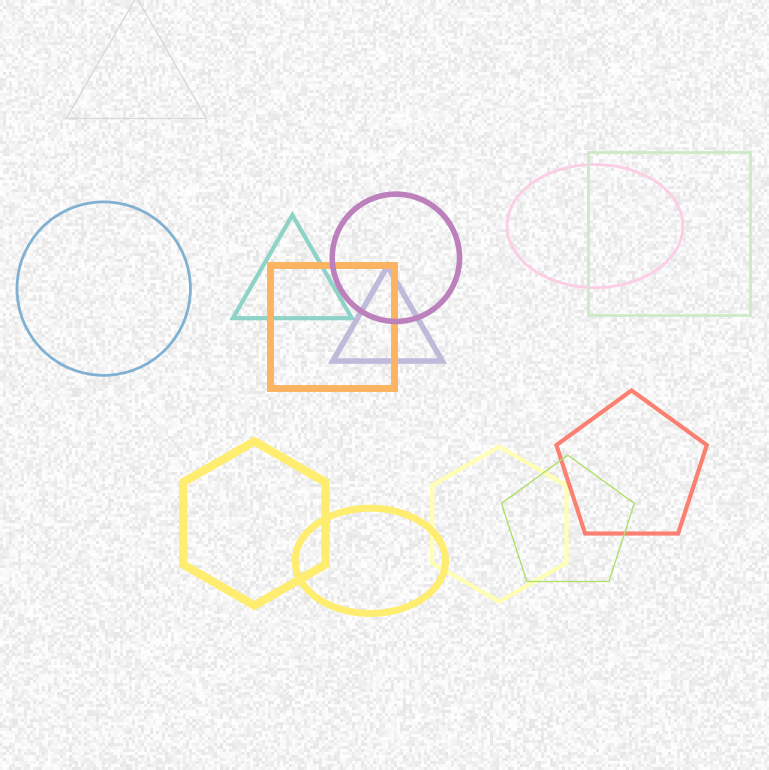[{"shape": "triangle", "thickness": 1.5, "radius": 0.45, "center": [0.38, 0.631]}, {"shape": "hexagon", "thickness": 1.5, "radius": 0.5, "center": [0.648, 0.319]}, {"shape": "triangle", "thickness": 2, "radius": 0.41, "center": [0.503, 0.572]}, {"shape": "pentagon", "thickness": 1.5, "radius": 0.51, "center": [0.82, 0.39]}, {"shape": "circle", "thickness": 1, "radius": 0.56, "center": [0.135, 0.625]}, {"shape": "square", "thickness": 2.5, "radius": 0.4, "center": [0.431, 0.576]}, {"shape": "pentagon", "thickness": 0.5, "radius": 0.45, "center": [0.738, 0.318]}, {"shape": "oval", "thickness": 1, "radius": 0.57, "center": [0.773, 0.706]}, {"shape": "triangle", "thickness": 0.5, "radius": 0.53, "center": [0.177, 0.899]}, {"shape": "circle", "thickness": 2, "radius": 0.41, "center": [0.514, 0.665]}, {"shape": "square", "thickness": 1, "radius": 0.53, "center": [0.869, 0.697]}, {"shape": "oval", "thickness": 2.5, "radius": 0.49, "center": [0.481, 0.272]}, {"shape": "hexagon", "thickness": 3, "radius": 0.53, "center": [0.33, 0.32]}]